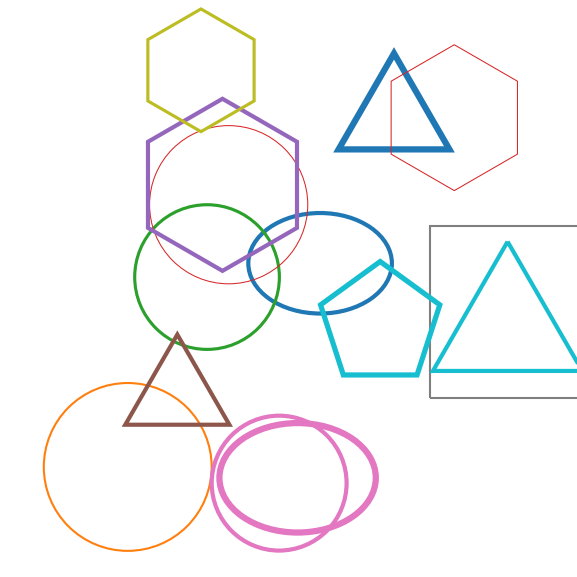[{"shape": "triangle", "thickness": 3, "radius": 0.55, "center": [0.682, 0.796]}, {"shape": "oval", "thickness": 2, "radius": 0.62, "center": [0.554, 0.543]}, {"shape": "circle", "thickness": 1, "radius": 0.73, "center": [0.221, 0.191]}, {"shape": "circle", "thickness": 1.5, "radius": 0.63, "center": [0.359, 0.519]}, {"shape": "hexagon", "thickness": 0.5, "radius": 0.63, "center": [0.787, 0.795]}, {"shape": "circle", "thickness": 0.5, "radius": 0.68, "center": [0.396, 0.645]}, {"shape": "hexagon", "thickness": 2, "radius": 0.74, "center": [0.385, 0.679]}, {"shape": "triangle", "thickness": 2, "radius": 0.52, "center": [0.307, 0.316]}, {"shape": "oval", "thickness": 3, "radius": 0.68, "center": [0.515, 0.172]}, {"shape": "circle", "thickness": 2, "radius": 0.58, "center": [0.483, 0.163]}, {"shape": "square", "thickness": 1, "radius": 0.75, "center": [0.894, 0.459]}, {"shape": "hexagon", "thickness": 1.5, "radius": 0.53, "center": [0.348, 0.877]}, {"shape": "pentagon", "thickness": 2.5, "radius": 0.54, "center": [0.658, 0.438]}, {"shape": "triangle", "thickness": 2, "radius": 0.75, "center": [0.879, 0.431]}]